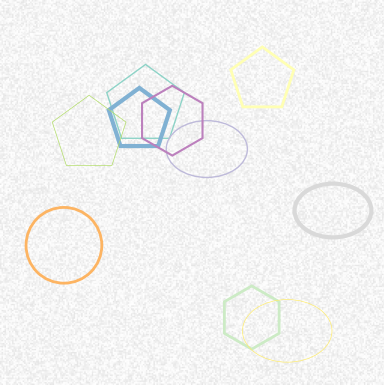[{"shape": "pentagon", "thickness": 1, "radius": 0.53, "center": [0.378, 0.727]}, {"shape": "pentagon", "thickness": 2, "radius": 0.43, "center": [0.681, 0.792]}, {"shape": "oval", "thickness": 1, "radius": 0.53, "center": [0.537, 0.613]}, {"shape": "pentagon", "thickness": 3, "radius": 0.42, "center": [0.362, 0.688]}, {"shape": "circle", "thickness": 2, "radius": 0.49, "center": [0.166, 0.363]}, {"shape": "pentagon", "thickness": 0.5, "radius": 0.5, "center": [0.231, 0.652]}, {"shape": "oval", "thickness": 3, "radius": 0.5, "center": [0.865, 0.453]}, {"shape": "hexagon", "thickness": 1.5, "radius": 0.45, "center": [0.448, 0.687]}, {"shape": "hexagon", "thickness": 2, "radius": 0.41, "center": [0.654, 0.175]}, {"shape": "oval", "thickness": 0.5, "radius": 0.58, "center": [0.746, 0.141]}]